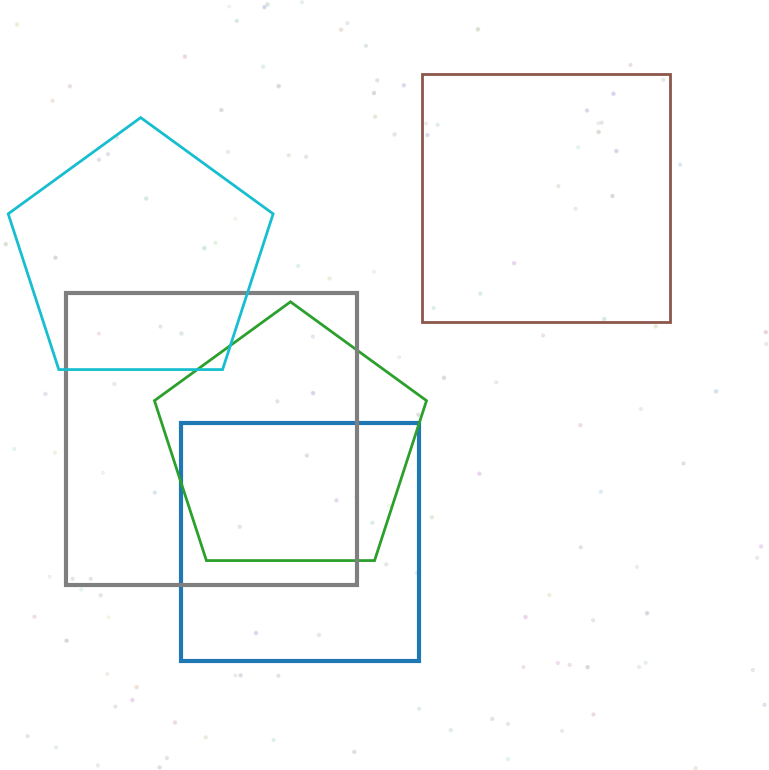[{"shape": "square", "thickness": 1.5, "radius": 0.77, "center": [0.389, 0.296]}, {"shape": "pentagon", "thickness": 1, "radius": 0.93, "center": [0.377, 0.422]}, {"shape": "square", "thickness": 1, "radius": 0.81, "center": [0.709, 0.743]}, {"shape": "square", "thickness": 1.5, "radius": 0.95, "center": [0.274, 0.43]}, {"shape": "pentagon", "thickness": 1, "radius": 0.9, "center": [0.183, 0.666]}]